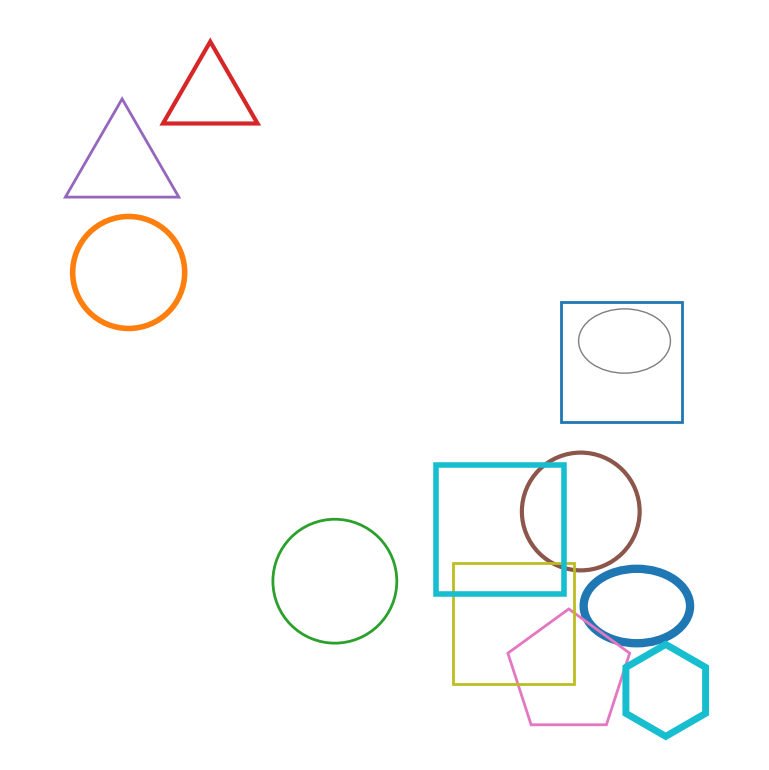[{"shape": "oval", "thickness": 3, "radius": 0.35, "center": [0.827, 0.213]}, {"shape": "square", "thickness": 1, "radius": 0.39, "center": [0.807, 0.53]}, {"shape": "circle", "thickness": 2, "radius": 0.36, "center": [0.167, 0.646]}, {"shape": "circle", "thickness": 1, "radius": 0.4, "center": [0.435, 0.245]}, {"shape": "triangle", "thickness": 1.5, "radius": 0.35, "center": [0.273, 0.875]}, {"shape": "triangle", "thickness": 1, "radius": 0.43, "center": [0.159, 0.787]}, {"shape": "circle", "thickness": 1.5, "radius": 0.38, "center": [0.754, 0.336]}, {"shape": "pentagon", "thickness": 1, "radius": 0.42, "center": [0.739, 0.126]}, {"shape": "oval", "thickness": 0.5, "radius": 0.3, "center": [0.811, 0.557]}, {"shape": "square", "thickness": 1, "radius": 0.39, "center": [0.667, 0.19]}, {"shape": "hexagon", "thickness": 2.5, "radius": 0.3, "center": [0.865, 0.103]}, {"shape": "square", "thickness": 2, "radius": 0.42, "center": [0.649, 0.312]}]